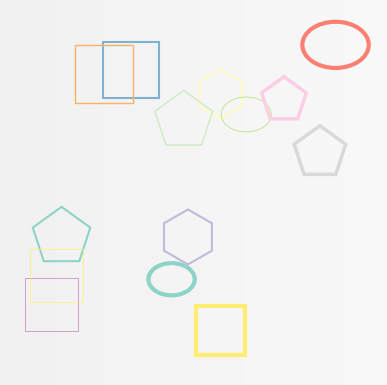[{"shape": "pentagon", "thickness": 1.5, "radius": 0.39, "center": [0.159, 0.385]}, {"shape": "oval", "thickness": 3, "radius": 0.3, "center": [0.443, 0.275]}, {"shape": "hexagon", "thickness": 1, "radius": 0.32, "center": [0.57, 0.756]}, {"shape": "hexagon", "thickness": 1.5, "radius": 0.36, "center": [0.485, 0.385]}, {"shape": "oval", "thickness": 3, "radius": 0.43, "center": [0.866, 0.884]}, {"shape": "square", "thickness": 1.5, "radius": 0.36, "center": [0.338, 0.818]}, {"shape": "square", "thickness": 1, "radius": 0.37, "center": [0.268, 0.808]}, {"shape": "oval", "thickness": 0.5, "radius": 0.32, "center": [0.635, 0.703]}, {"shape": "pentagon", "thickness": 2.5, "radius": 0.3, "center": [0.733, 0.74]}, {"shape": "pentagon", "thickness": 2.5, "radius": 0.35, "center": [0.826, 0.604]}, {"shape": "square", "thickness": 0.5, "radius": 0.34, "center": [0.132, 0.209]}, {"shape": "pentagon", "thickness": 1, "radius": 0.39, "center": [0.474, 0.687]}, {"shape": "square", "thickness": 3, "radius": 0.31, "center": [0.57, 0.141]}, {"shape": "square", "thickness": 0.5, "radius": 0.35, "center": [0.146, 0.284]}]